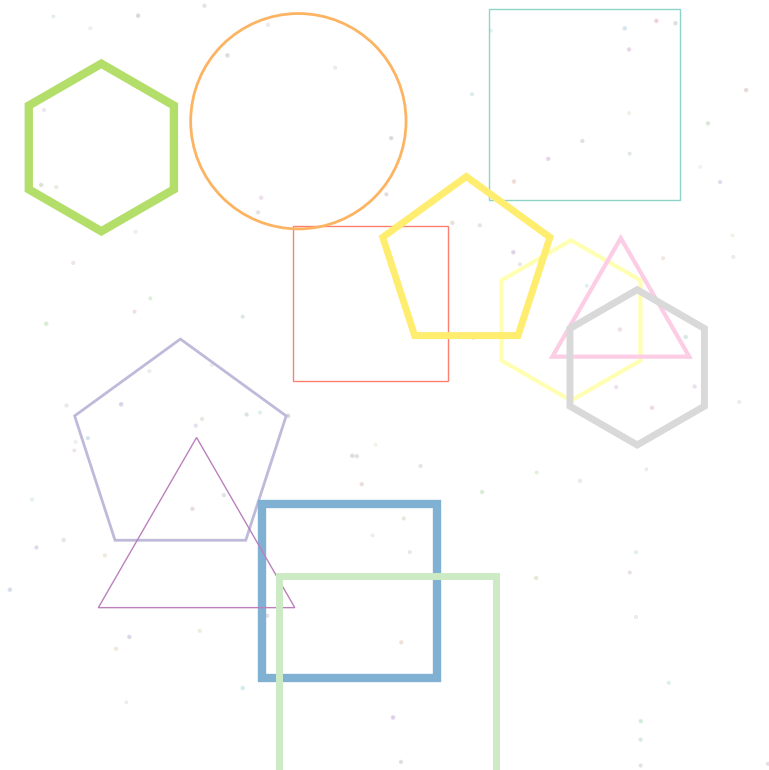[{"shape": "square", "thickness": 0.5, "radius": 0.62, "center": [0.759, 0.865]}, {"shape": "hexagon", "thickness": 1.5, "radius": 0.52, "center": [0.742, 0.584]}, {"shape": "pentagon", "thickness": 1, "radius": 0.72, "center": [0.234, 0.415]}, {"shape": "square", "thickness": 0.5, "radius": 0.5, "center": [0.481, 0.606]}, {"shape": "square", "thickness": 3, "radius": 0.57, "center": [0.454, 0.232]}, {"shape": "circle", "thickness": 1, "radius": 0.7, "center": [0.387, 0.843]}, {"shape": "hexagon", "thickness": 3, "radius": 0.54, "center": [0.132, 0.808]}, {"shape": "triangle", "thickness": 1.5, "radius": 0.51, "center": [0.806, 0.588]}, {"shape": "hexagon", "thickness": 2.5, "radius": 0.5, "center": [0.828, 0.523]}, {"shape": "triangle", "thickness": 0.5, "radius": 0.74, "center": [0.255, 0.285]}, {"shape": "square", "thickness": 2.5, "radius": 0.7, "center": [0.503, 0.111]}, {"shape": "pentagon", "thickness": 2.5, "radius": 0.57, "center": [0.606, 0.657]}]